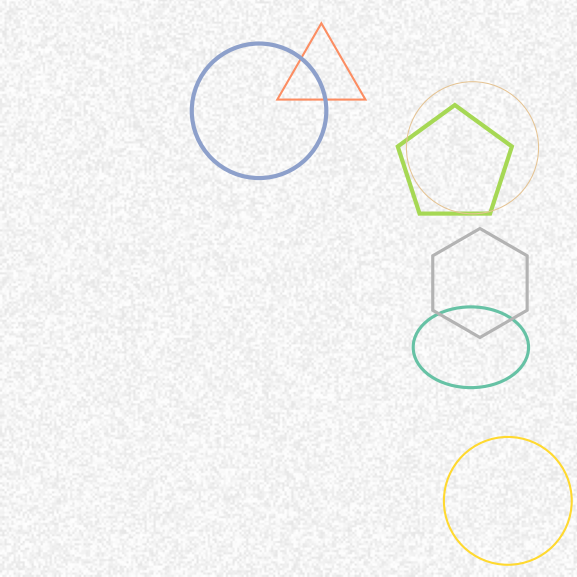[{"shape": "oval", "thickness": 1.5, "radius": 0.5, "center": [0.815, 0.398]}, {"shape": "triangle", "thickness": 1, "radius": 0.44, "center": [0.556, 0.871]}, {"shape": "circle", "thickness": 2, "radius": 0.58, "center": [0.449, 0.807]}, {"shape": "pentagon", "thickness": 2, "radius": 0.52, "center": [0.788, 0.713]}, {"shape": "circle", "thickness": 1, "radius": 0.55, "center": [0.879, 0.132]}, {"shape": "circle", "thickness": 0.5, "radius": 0.57, "center": [0.818, 0.743]}, {"shape": "hexagon", "thickness": 1.5, "radius": 0.47, "center": [0.831, 0.509]}]